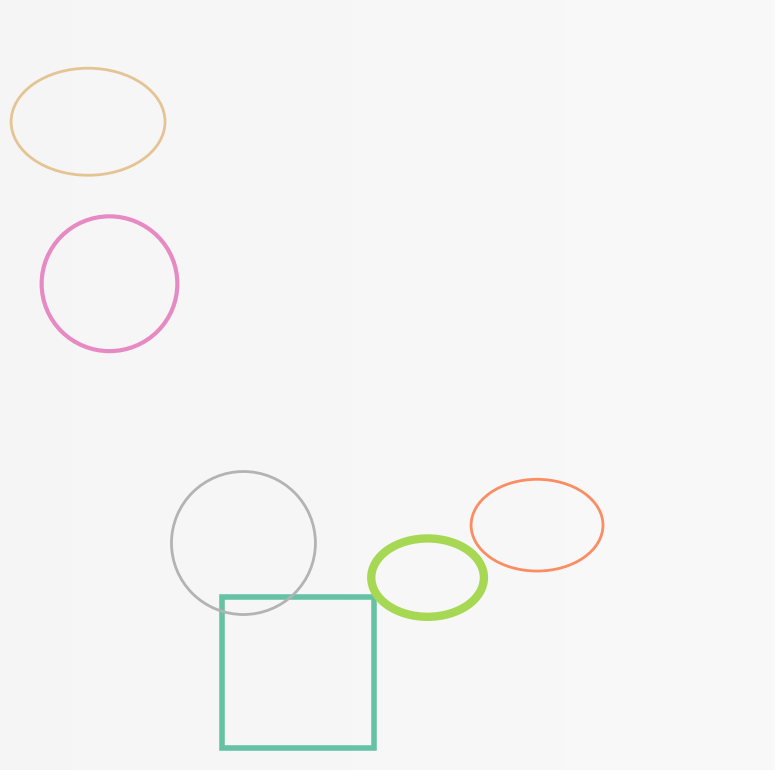[{"shape": "square", "thickness": 2, "radius": 0.49, "center": [0.384, 0.127]}, {"shape": "oval", "thickness": 1, "radius": 0.43, "center": [0.693, 0.318]}, {"shape": "circle", "thickness": 1.5, "radius": 0.44, "center": [0.141, 0.632]}, {"shape": "oval", "thickness": 3, "radius": 0.36, "center": [0.552, 0.25]}, {"shape": "oval", "thickness": 1, "radius": 0.5, "center": [0.114, 0.842]}, {"shape": "circle", "thickness": 1, "radius": 0.46, "center": [0.314, 0.295]}]